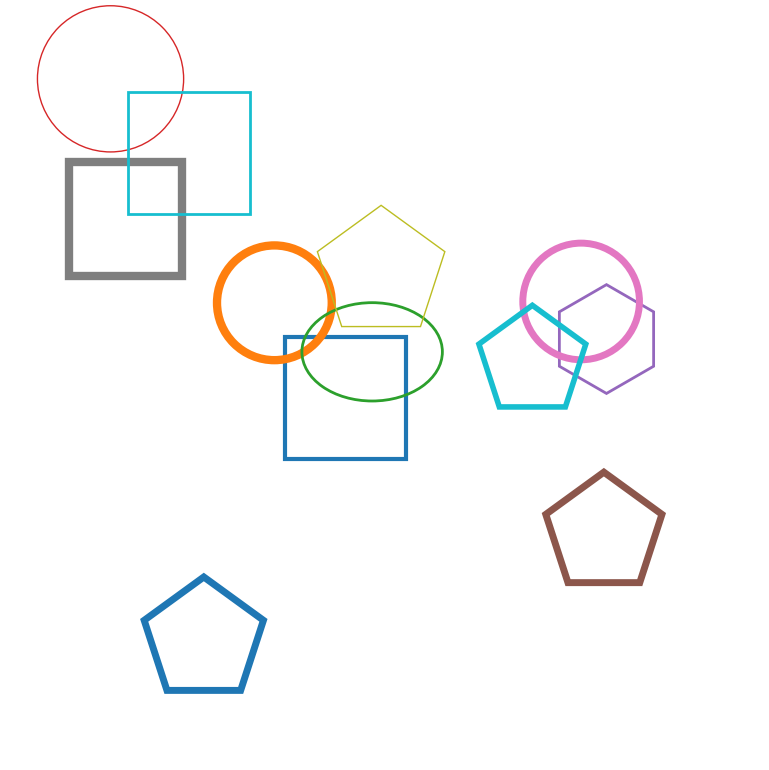[{"shape": "square", "thickness": 1.5, "radius": 0.4, "center": [0.449, 0.483]}, {"shape": "pentagon", "thickness": 2.5, "radius": 0.41, "center": [0.265, 0.169]}, {"shape": "circle", "thickness": 3, "radius": 0.37, "center": [0.356, 0.607]}, {"shape": "oval", "thickness": 1, "radius": 0.46, "center": [0.483, 0.543]}, {"shape": "circle", "thickness": 0.5, "radius": 0.47, "center": [0.144, 0.898]}, {"shape": "hexagon", "thickness": 1, "radius": 0.35, "center": [0.788, 0.56]}, {"shape": "pentagon", "thickness": 2.5, "radius": 0.4, "center": [0.784, 0.307]}, {"shape": "circle", "thickness": 2.5, "radius": 0.38, "center": [0.755, 0.608]}, {"shape": "square", "thickness": 3, "radius": 0.37, "center": [0.163, 0.716]}, {"shape": "pentagon", "thickness": 0.5, "radius": 0.44, "center": [0.495, 0.646]}, {"shape": "pentagon", "thickness": 2, "radius": 0.36, "center": [0.691, 0.531]}, {"shape": "square", "thickness": 1, "radius": 0.4, "center": [0.246, 0.801]}]